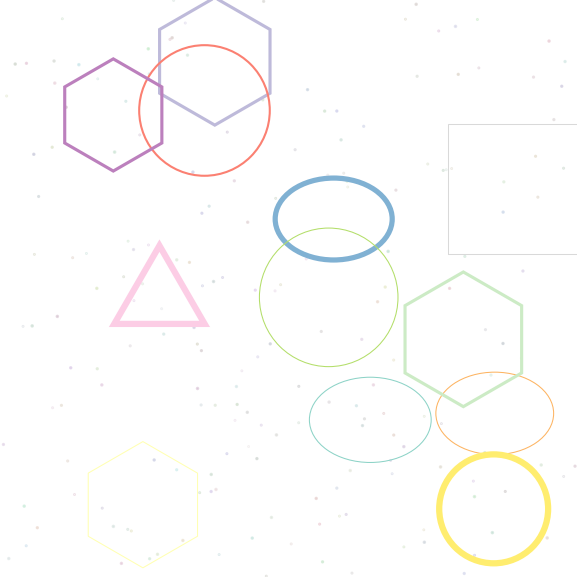[{"shape": "oval", "thickness": 0.5, "radius": 0.53, "center": [0.641, 0.272]}, {"shape": "hexagon", "thickness": 0.5, "radius": 0.55, "center": [0.247, 0.125]}, {"shape": "hexagon", "thickness": 1.5, "radius": 0.55, "center": [0.372, 0.893]}, {"shape": "circle", "thickness": 1, "radius": 0.57, "center": [0.354, 0.808]}, {"shape": "oval", "thickness": 2.5, "radius": 0.51, "center": [0.578, 0.62]}, {"shape": "oval", "thickness": 0.5, "radius": 0.51, "center": [0.857, 0.283]}, {"shape": "circle", "thickness": 0.5, "radius": 0.6, "center": [0.569, 0.484]}, {"shape": "triangle", "thickness": 3, "radius": 0.45, "center": [0.276, 0.483]}, {"shape": "square", "thickness": 0.5, "radius": 0.56, "center": [0.889, 0.672]}, {"shape": "hexagon", "thickness": 1.5, "radius": 0.49, "center": [0.196, 0.8]}, {"shape": "hexagon", "thickness": 1.5, "radius": 0.58, "center": [0.802, 0.412]}, {"shape": "circle", "thickness": 3, "radius": 0.47, "center": [0.855, 0.118]}]